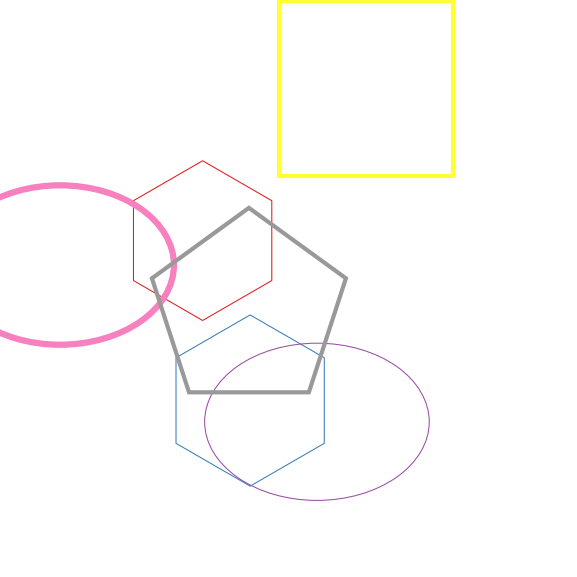[{"shape": "hexagon", "thickness": 0.5, "radius": 0.69, "center": [0.351, 0.582]}, {"shape": "hexagon", "thickness": 0.5, "radius": 0.74, "center": [0.433, 0.306]}, {"shape": "oval", "thickness": 0.5, "radius": 0.97, "center": [0.549, 0.269]}, {"shape": "square", "thickness": 2, "radius": 0.76, "center": [0.634, 0.845]}, {"shape": "oval", "thickness": 3, "radius": 0.99, "center": [0.104, 0.54]}, {"shape": "pentagon", "thickness": 2, "radius": 0.88, "center": [0.431, 0.463]}]